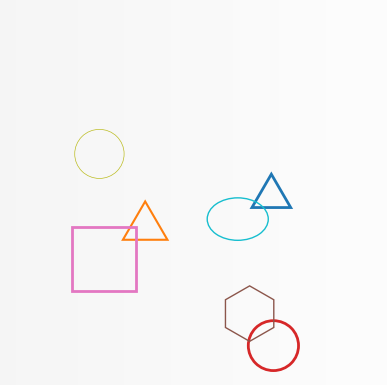[{"shape": "triangle", "thickness": 2, "radius": 0.29, "center": [0.7, 0.49]}, {"shape": "triangle", "thickness": 1.5, "radius": 0.33, "center": [0.375, 0.41]}, {"shape": "circle", "thickness": 2, "radius": 0.32, "center": [0.706, 0.102]}, {"shape": "hexagon", "thickness": 1, "radius": 0.36, "center": [0.644, 0.185]}, {"shape": "square", "thickness": 2, "radius": 0.41, "center": [0.269, 0.327]}, {"shape": "circle", "thickness": 0.5, "radius": 0.32, "center": [0.257, 0.6]}, {"shape": "oval", "thickness": 1, "radius": 0.39, "center": [0.614, 0.431]}]